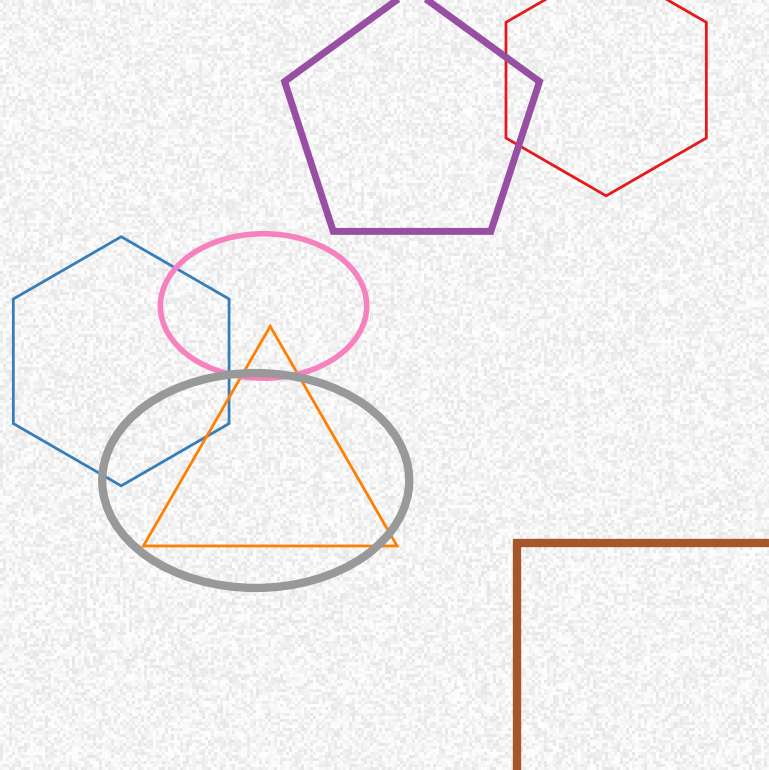[{"shape": "hexagon", "thickness": 1, "radius": 0.75, "center": [0.787, 0.896]}, {"shape": "hexagon", "thickness": 1, "radius": 0.81, "center": [0.157, 0.531]}, {"shape": "pentagon", "thickness": 2.5, "radius": 0.87, "center": [0.535, 0.84]}, {"shape": "triangle", "thickness": 1, "radius": 0.95, "center": [0.351, 0.386]}, {"shape": "square", "thickness": 3, "radius": 0.87, "center": [0.845, 0.12]}, {"shape": "oval", "thickness": 2, "radius": 0.67, "center": [0.342, 0.603]}, {"shape": "oval", "thickness": 3, "radius": 1.0, "center": [0.332, 0.376]}]